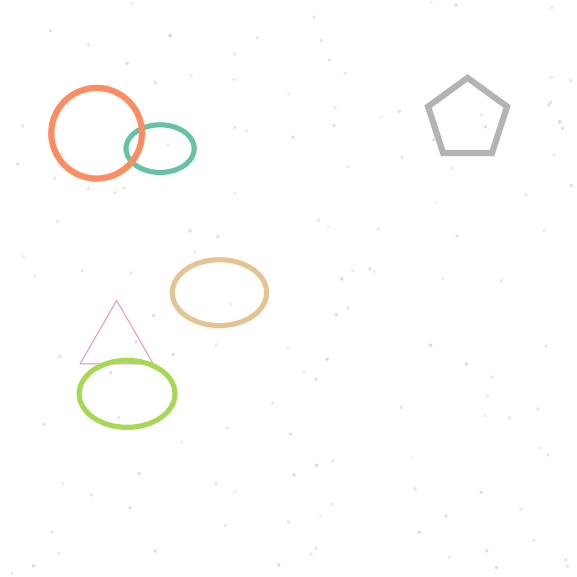[{"shape": "oval", "thickness": 2.5, "radius": 0.29, "center": [0.277, 0.742]}, {"shape": "circle", "thickness": 3, "radius": 0.39, "center": [0.167, 0.768]}, {"shape": "triangle", "thickness": 0.5, "radius": 0.37, "center": [0.202, 0.406]}, {"shape": "oval", "thickness": 2.5, "radius": 0.41, "center": [0.22, 0.317]}, {"shape": "oval", "thickness": 2.5, "radius": 0.41, "center": [0.38, 0.492]}, {"shape": "pentagon", "thickness": 3, "radius": 0.36, "center": [0.81, 0.792]}]